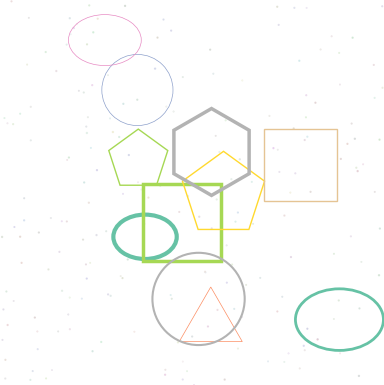[{"shape": "oval", "thickness": 2, "radius": 0.57, "center": [0.882, 0.17]}, {"shape": "oval", "thickness": 3, "radius": 0.41, "center": [0.377, 0.385]}, {"shape": "triangle", "thickness": 0.5, "radius": 0.47, "center": [0.547, 0.16]}, {"shape": "circle", "thickness": 0.5, "radius": 0.46, "center": [0.357, 0.766]}, {"shape": "oval", "thickness": 0.5, "radius": 0.47, "center": [0.272, 0.896]}, {"shape": "pentagon", "thickness": 1, "radius": 0.4, "center": [0.359, 0.584]}, {"shape": "square", "thickness": 2.5, "radius": 0.5, "center": [0.473, 0.422]}, {"shape": "pentagon", "thickness": 1, "radius": 0.56, "center": [0.581, 0.495]}, {"shape": "square", "thickness": 1, "radius": 0.47, "center": [0.781, 0.571]}, {"shape": "hexagon", "thickness": 2.5, "radius": 0.56, "center": [0.549, 0.605]}, {"shape": "circle", "thickness": 1.5, "radius": 0.6, "center": [0.516, 0.224]}]